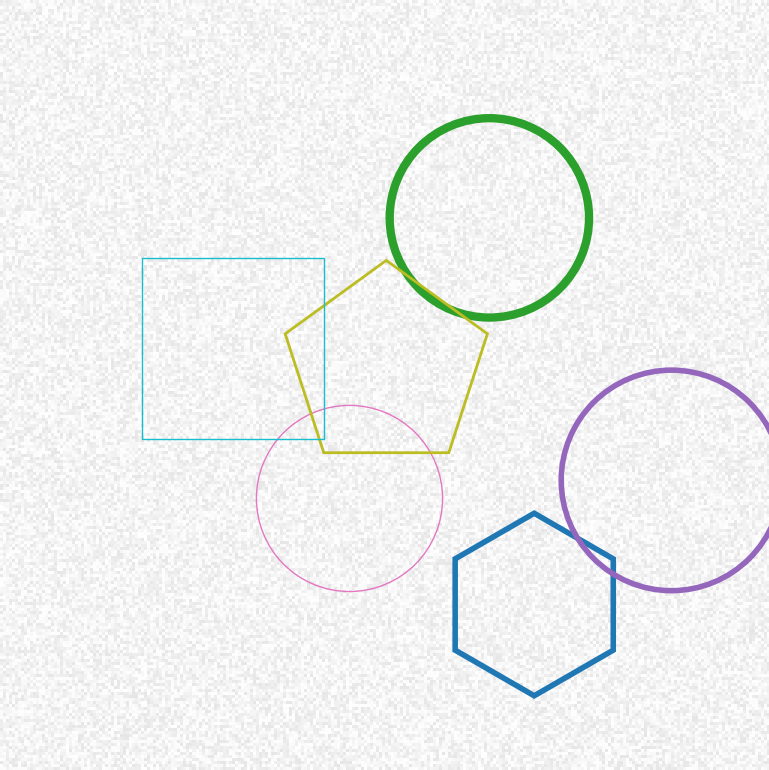[{"shape": "hexagon", "thickness": 2, "radius": 0.59, "center": [0.694, 0.215]}, {"shape": "circle", "thickness": 3, "radius": 0.65, "center": [0.636, 0.717]}, {"shape": "circle", "thickness": 2, "radius": 0.72, "center": [0.872, 0.376]}, {"shape": "circle", "thickness": 0.5, "radius": 0.6, "center": [0.454, 0.353]}, {"shape": "pentagon", "thickness": 1, "radius": 0.69, "center": [0.502, 0.524]}, {"shape": "square", "thickness": 0.5, "radius": 0.59, "center": [0.303, 0.548]}]